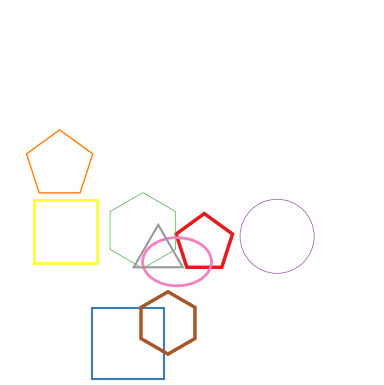[{"shape": "pentagon", "thickness": 2.5, "radius": 0.39, "center": [0.531, 0.368]}, {"shape": "square", "thickness": 1.5, "radius": 0.46, "center": [0.333, 0.108]}, {"shape": "hexagon", "thickness": 0.5, "radius": 0.49, "center": [0.371, 0.401]}, {"shape": "circle", "thickness": 0.5, "radius": 0.48, "center": [0.72, 0.386]}, {"shape": "pentagon", "thickness": 1, "radius": 0.45, "center": [0.155, 0.572]}, {"shape": "square", "thickness": 2, "radius": 0.4, "center": [0.17, 0.399]}, {"shape": "hexagon", "thickness": 2.5, "radius": 0.4, "center": [0.436, 0.161]}, {"shape": "oval", "thickness": 2, "radius": 0.45, "center": [0.46, 0.32]}, {"shape": "triangle", "thickness": 1.5, "radius": 0.37, "center": [0.411, 0.343]}]